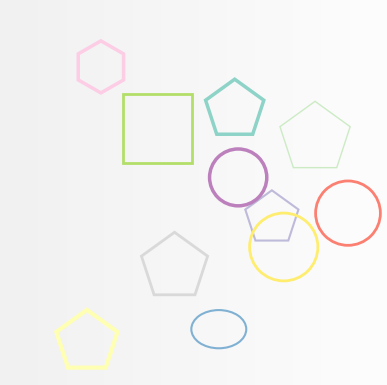[{"shape": "pentagon", "thickness": 2.5, "radius": 0.39, "center": [0.606, 0.715]}, {"shape": "pentagon", "thickness": 3, "radius": 0.41, "center": [0.224, 0.112]}, {"shape": "pentagon", "thickness": 1.5, "radius": 0.36, "center": [0.702, 0.434]}, {"shape": "circle", "thickness": 2, "radius": 0.42, "center": [0.898, 0.446]}, {"shape": "oval", "thickness": 1.5, "radius": 0.35, "center": [0.565, 0.145]}, {"shape": "square", "thickness": 2, "radius": 0.45, "center": [0.407, 0.667]}, {"shape": "hexagon", "thickness": 2.5, "radius": 0.34, "center": [0.26, 0.826]}, {"shape": "pentagon", "thickness": 2, "radius": 0.45, "center": [0.45, 0.307]}, {"shape": "circle", "thickness": 2.5, "radius": 0.37, "center": [0.615, 0.539]}, {"shape": "pentagon", "thickness": 1, "radius": 0.48, "center": [0.813, 0.642]}, {"shape": "circle", "thickness": 2, "radius": 0.44, "center": [0.732, 0.358]}]